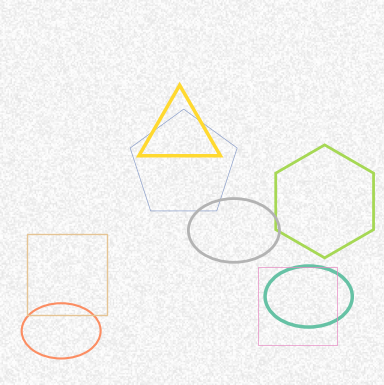[{"shape": "oval", "thickness": 2.5, "radius": 0.57, "center": [0.802, 0.23]}, {"shape": "oval", "thickness": 1.5, "radius": 0.51, "center": [0.159, 0.141]}, {"shape": "pentagon", "thickness": 0.5, "radius": 0.73, "center": [0.477, 0.57]}, {"shape": "square", "thickness": 0.5, "radius": 0.51, "center": [0.773, 0.206]}, {"shape": "hexagon", "thickness": 2, "radius": 0.73, "center": [0.843, 0.477]}, {"shape": "triangle", "thickness": 2.5, "radius": 0.61, "center": [0.467, 0.657]}, {"shape": "square", "thickness": 1, "radius": 0.52, "center": [0.174, 0.287]}, {"shape": "oval", "thickness": 2, "radius": 0.59, "center": [0.608, 0.401]}]